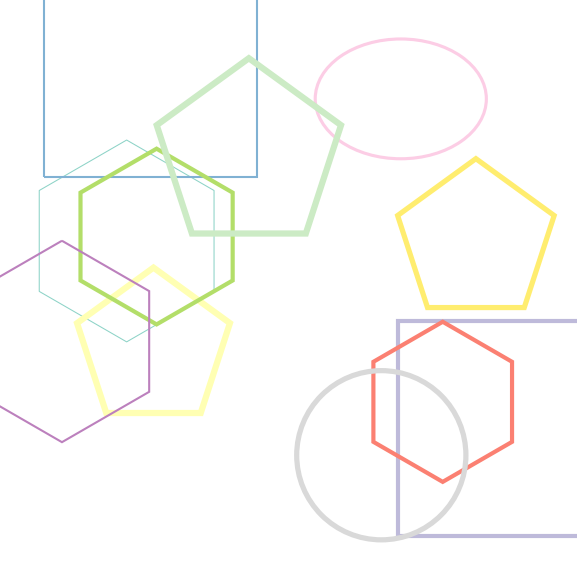[{"shape": "hexagon", "thickness": 0.5, "radius": 0.87, "center": [0.219, 0.582]}, {"shape": "pentagon", "thickness": 3, "radius": 0.7, "center": [0.266, 0.397]}, {"shape": "square", "thickness": 2, "radius": 0.93, "center": [0.876, 0.257]}, {"shape": "hexagon", "thickness": 2, "radius": 0.69, "center": [0.767, 0.303]}, {"shape": "square", "thickness": 1, "radius": 0.92, "center": [0.261, 0.877]}, {"shape": "hexagon", "thickness": 2, "radius": 0.76, "center": [0.271, 0.59]}, {"shape": "oval", "thickness": 1.5, "radius": 0.74, "center": [0.694, 0.828]}, {"shape": "circle", "thickness": 2.5, "radius": 0.73, "center": [0.66, 0.211]}, {"shape": "hexagon", "thickness": 1, "radius": 0.87, "center": [0.107, 0.408]}, {"shape": "pentagon", "thickness": 3, "radius": 0.84, "center": [0.431, 0.731]}, {"shape": "pentagon", "thickness": 2.5, "radius": 0.71, "center": [0.824, 0.582]}]